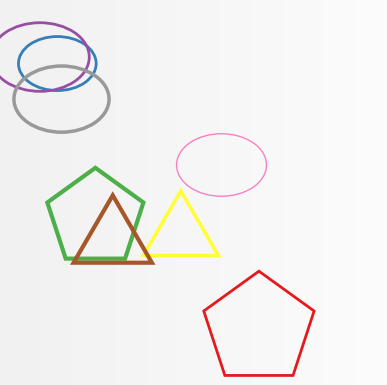[{"shape": "pentagon", "thickness": 2, "radius": 0.75, "center": [0.668, 0.146]}, {"shape": "oval", "thickness": 2, "radius": 0.5, "center": [0.148, 0.835]}, {"shape": "pentagon", "thickness": 3, "radius": 0.65, "center": [0.246, 0.434]}, {"shape": "oval", "thickness": 2, "radius": 0.64, "center": [0.103, 0.852]}, {"shape": "triangle", "thickness": 2.5, "radius": 0.56, "center": [0.467, 0.392]}, {"shape": "triangle", "thickness": 3, "radius": 0.58, "center": [0.291, 0.376]}, {"shape": "oval", "thickness": 1, "radius": 0.58, "center": [0.572, 0.571]}, {"shape": "oval", "thickness": 2.5, "radius": 0.61, "center": [0.159, 0.743]}]